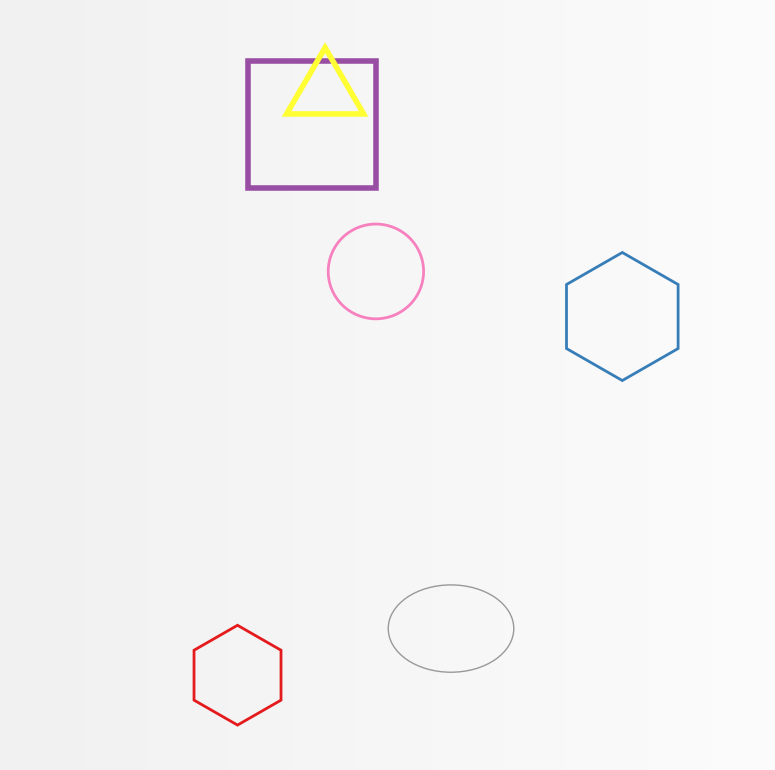[{"shape": "hexagon", "thickness": 1, "radius": 0.32, "center": [0.306, 0.123]}, {"shape": "hexagon", "thickness": 1, "radius": 0.42, "center": [0.803, 0.589]}, {"shape": "square", "thickness": 2, "radius": 0.41, "center": [0.403, 0.839]}, {"shape": "triangle", "thickness": 2, "radius": 0.29, "center": [0.419, 0.881]}, {"shape": "circle", "thickness": 1, "radius": 0.31, "center": [0.485, 0.647]}, {"shape": "oval", "thickness": 0.5, "radius": 0.41, "center": [0.582, 0.184]}]